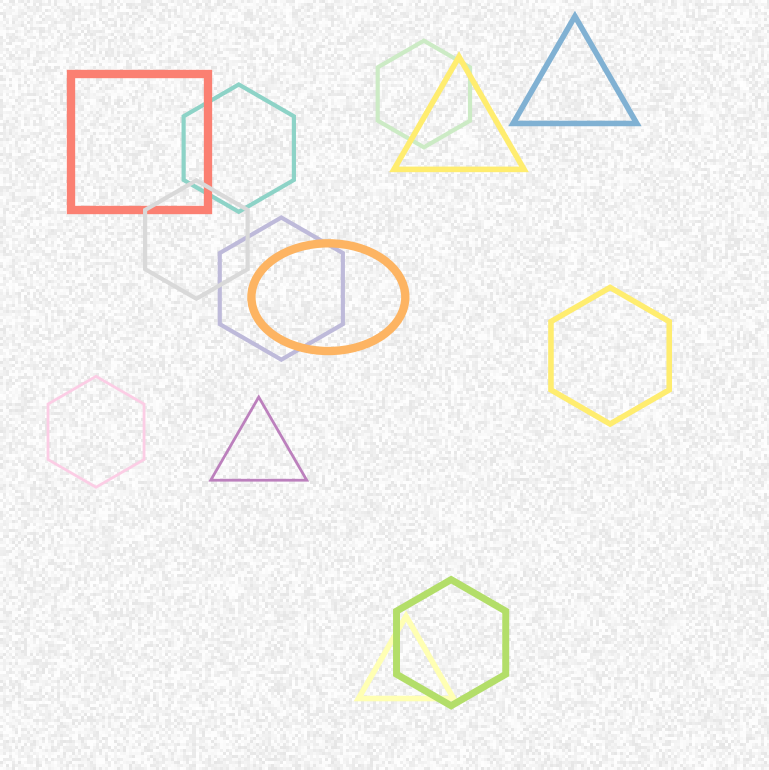[{"shape": "hexagon", "thickness": 1.5, "radius": 0.41, "center": [0.31, 0.808]}, {"shape": "triangle", "thickness": 2, "radius": 0.36, "center": [0.527, 0.129]}, {"shape": "hexagon", "thickness": 1.5, "radius": 0.46, "center": [0.365, 0.625]}, {"shape": "square", "thickness": 3, "radius": 0.44, "center": [0.181, 0.816]}, {"shape": "triangle", "thickness": 2, "radius": 0.46, "center": [0.747, 0.886]}, {"shape": "oval", "thickness": 3, "radius": 0.5, "center": [0.426, 0.614]}, {"shape": "hexagon", "thickness": 2.5, "radius": 0.41, "center": [0.586, 0.165]}, {"shape": "hexagon", "thickness": 1, "radius": 0.36, "center": [0.125, 0.439]}, {"shape": "hexagon", "thickness": 1.5, "radius": 0.38, "center": [0.255, 0.689]}, {"shape": "triangle", "thickness": 1, "radius": 0.36, "center": [0.336, 0.412]}, {"shape": "hexagon", "thickness": 1.5, "radius": 0.35, "center": [0.55, 0.878]}, {"shape": "hexagon", "thickness": 2, "radius": 0.44, "center": [0.792, 0.538]}, {"shape": "triangle", "thickness": 2, "radius": 0.49, "center": [0.596, 0.829]}]